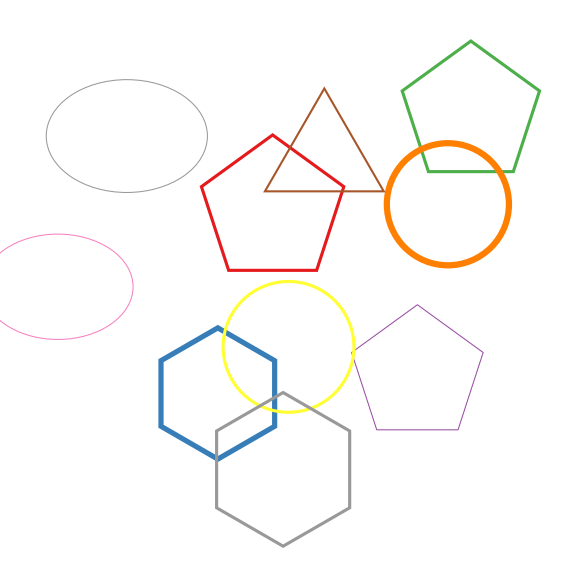[{"shape": "pentagon", "thickness": 1.5, "radius": 0.65, "center": [0.472, 0.636]}, {"shape": "hexagon", "thickness": 2.5, "radius": 0.57, "center": [0.377, 0.318]}, {"shape": "pentagon", "thickness": 1.5, "radius": 0.63, "center": [0.815, 0.803]}, {"shape": "pentagon", "thickness": 0.5, "radius": 0.6, "center": [0.723, 0.352]}, {"shape": "circle", "thickness": 3, "radius": 0.53, "center": [0.776, 0.645]}, {"shape": "circle", "thickness": 1.5, "radius": 0.57, "center": [0.5, 0.398]}, {"shape": "triangle", "thickness": 1, "radius": 0.59, "center": [0.562, 0.727]}, {"shape": "oval", "thickness": 0.5, "radius": 0.65, "center": [0.1, 0.503]}, {"shape": "hexagon", "thickness": 1.5, "radius": 0.67, "center": [0.49, 0.186]}, {"shape": "oval", "thickness": 0.5, "radius": 0.7, "center": [0.22, 0.764]}]